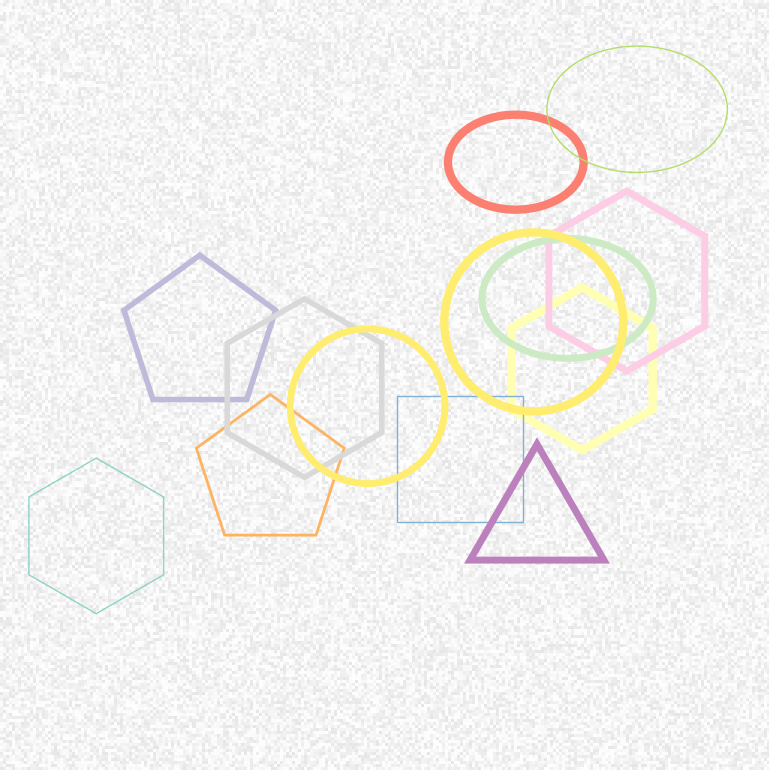[{"shape": "hexagon", "thickness": 0.5, "radius": 0.51, "center": [0.125, 0.304]}, {"shape": "hexagon", "thickness": 3, "radius": 0.53, "center": [0.756, 0.521]}, {"shape": "pentagon", "thickness": 2, "radius": 0.52, "center": [0.259, 0.565]}, {"shape": "oval", "thickness": 3, "radius": 0.44, "center": [0.67, 0.789]}, {"shape": "square", "thickness": 0.5, "radius": 0.41, "center": [0.597, 0.404]}, {"shape": "pentagon", "thickness": 1, "radius": 0.5, "center": [0.351, 0.387]}, {"shape": "oval", "thickness": 0.5, "radius": 0.59, "center": [0.827, 0.858]}, {"shape": "hexagon", "thickness": 2.5, "radius": 0.58, "center": [0.814, 0.635]}, {"shape": "hexagon", "thickness": 2, "radius": 0.58, "center": [0.395, 0.496]}, {"shape": "triangle", "thickness": 2.5, "radius": 0.5, "center": [0.697, 0.323]}, {"shape": "oval", "thickness": 2.5, "radius": 0.56, "center": [0.737, 0.612]}, {"shape": "circle", "thickness": 2.5, "radius": 0.5, "center": [0.477, 0.472]}, {"shape": "circle", "thickness": 3, "radius": 0.58, "center": [0.693, 0.582]}]